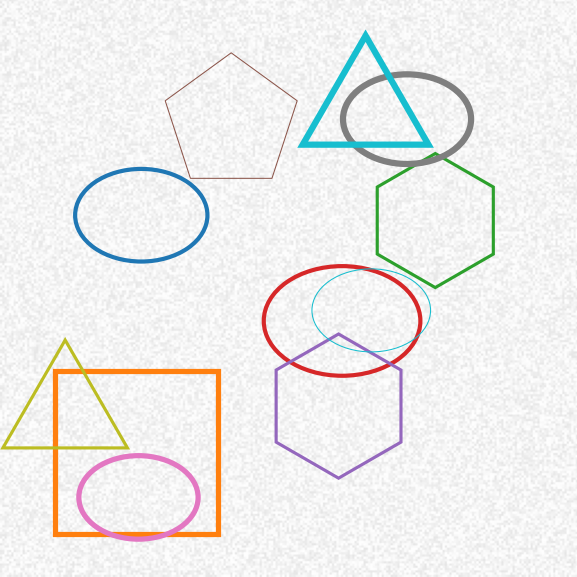[{"shape": "oval", "thickness": 2, "radius": 0.57, "center": [0.245, 0.626]}, {"shape": "square", "thickness": 2.5, "radius": 0.71, "center": [0.236, 0.216]}, {"shape": "hexagon", "thickness": 1.5, "radius": 0.58, "center": [0.754, 0.617]}, {"shape": "oval", "thickness": 2, "radius": 0.68, "center": [0.592, 0.443]}, {"shape": "hexagon", "thickness": 1.5, "radius": 0.62, "center": [0.586, 0.296]}, {"shape": "pentagon", "thickness": 0.5, "radius": 0.6, "center": [0.4, 0.788]}, {"shape": "oval", "thickness": 2.5, "radius": 0.52, "center": [0.24, 0.138]}, {"shape": "oval", "thickness": 3, "radius": 0.55, "center": [0.705, 0.793]}, {"shape": "triangle", "thickness": 1.5, "radius": 0.62, "center": [0.113, 0.286]}, {"shape": "triangle", "thickness": 3, "radius": 0.63, "center": [0.633, 0.812]}, {"shape": "oval", "thickness": 0.5, "radius": 0.51, "center": [0.643, 0.462]}]